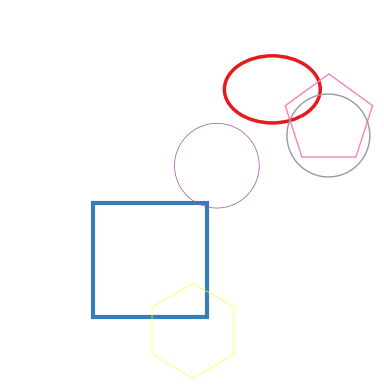[{"shape": "oval", "thickness": 2.5, "radius": 0.62, "center": [0.707, 0.768]}, {"shape": "square", "thickness": 3, "radius": 0.74, "center": [0.389, 0.324]}, {"shape": "circle", "thickness": 0.5, "radius": 0.55, "center": [0.563, 0.57]}, {"shape": "hexagon", "thickness": 0.5, "radius": 0.61, "center": [0.501, 0.141]}, {"shape": "pentagon", "thickness": 1, "radius": 0.6, "center": [0.854, 0.689]}, {"shape": "circle", "thickness": 1, "radius": 0.54, "center": [0.853, 0.648]}]